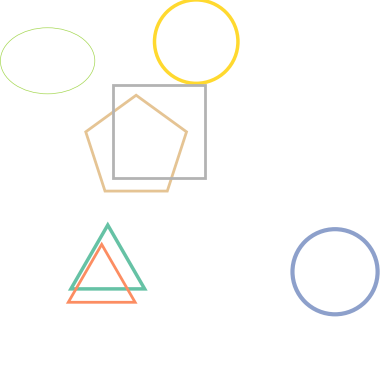[{"shape": "triangle", "thickness": 2.5, "radius": 0.55, "center": [0.28, 0.305]}, {"shape": "triangle", "thickness": 2, "radius": 0.5, "center": [0.264, 0.265]}, {"shape": "circle", "thickness": 3, "radius": 0.55, "center": [0.87, 0.294]}, {"shape": "oval", "thickness": 0.5, "radius": 0.61, "center": [0.124, 0.842]}, {"shape": "circle", "thickness": 2.5, "radius": 0.54, "center": [0.51, 0.892]}, {"shape": "pentagon", "thickness": 2, "radius": 0.69, "center": [0.354, 0.615]}, {"shape": "square", "thickness": 2, "radius": 0.6, "center": [0.413, 0.658]}]